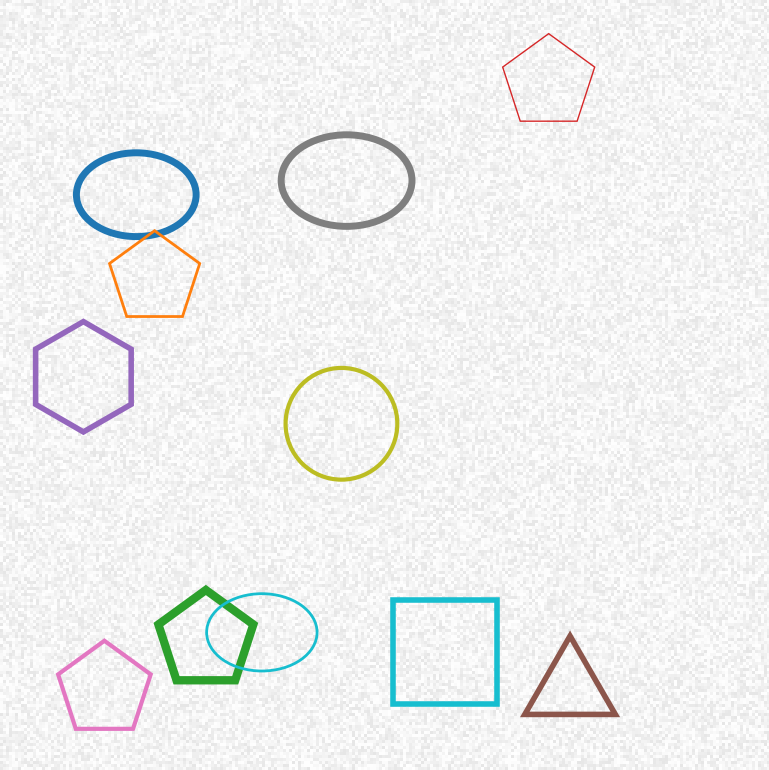[{"shape": "oval", "thickness": 2.5, "radius": 0.39, "center": [0.177, 0.747]}, {"shape": "pentagon", "thickness": 1, "radius": 0.31, "center": [0.201, 0.639]}, {"shape": "pentagon", "thickness": 3, "radius": 0.32, "center": [0.267, 0.169]}, {"shape": "pentagon", "thickness": 0.5, "radius": 0.31, "center": [0.713, 0.893]}, {"shape": "hexagon", "thickness": 2, "radius": 0.36, "center": [0.108, 0.511]}, {"shape": "triangle", "thickness": 2, "radius": 0.34, "center": [0.74, 0.106]}, {"shape": "pentagon", "thickness": 1.5, "radius": 0.32, "center": [0.136, 0.105]}, {"shape": "oval", "thickness": 2.5, "radius": 0.42, "center": [0.45, 0.765]}, {"shape": "circle", "thickness": 1.5, "radius": 0.36, "center": [0.443, 0.45]}, {"shape": "square", "thickness": 2, "radius": 0.34, "center": [0.578, 0.154]}, {"shape": "oval", "thickness": 1, "radius": 0.36, "center": [0.34, 0.179]}]